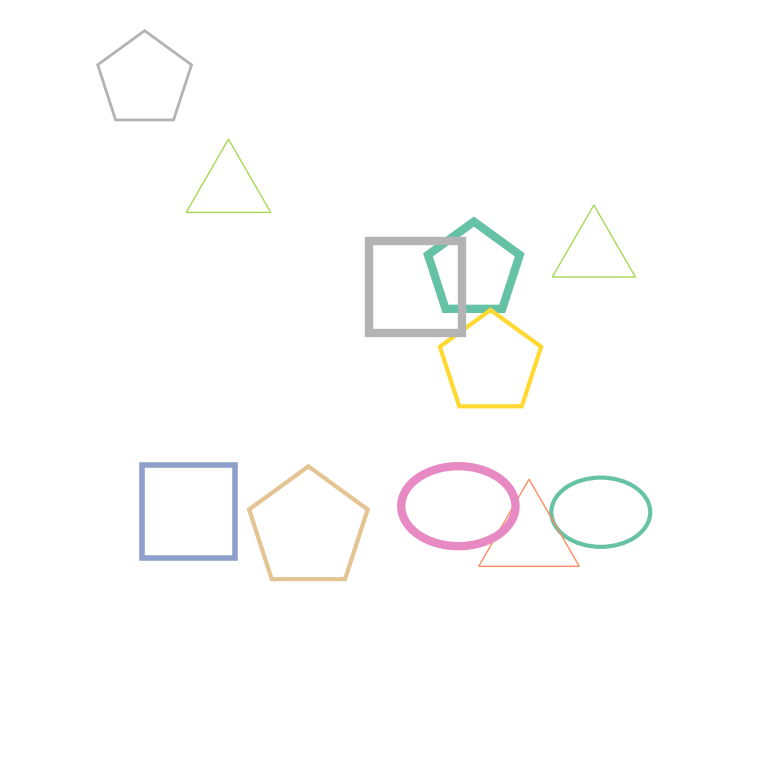[{"shape": "pentagon", "thickness": 3, "radius": 0.31, "center": [0.615, 0.65]}, {"shape": "oval", "thickness": 1.5, "radius": 0.32, "center": [0.78, 0.335]}, {"shape": "triangle", "thickness": 0.5, "radius": 0.38, "center": [0.687, 0.302]}, {"shape": "square", "thickness": 2, "radius": 0.3, "center": [0.245, 0.335]}, {"shape": "oval", "thickness": 3, "radius": 0.37, "center": [0.595, 0.343]}, {"shape": "triangle", "thickness": 0.5, "radius": 0.31, "center": [0.771, 0.671]}, {"shape": "triangle", "thickness": 0.5, "radius": 0.32, "center": [0.297, 0.756]}, {"shape": "pentagon", "thickness": 1.5, "radius": 0.35, "center": [0.637, 0.528]}, {"shape": "pentagon", "thickness": 1.5, "radius": 0.4, "center": [0.401, 0.313]}, {"shape": "pentagon", "thickness": 1, "radius": 0.32, "center": [0.188, 0.896]}, {"shape": "square", "thickness": 3, "radius": 0.3, "center": [0.54, 0.628]}]